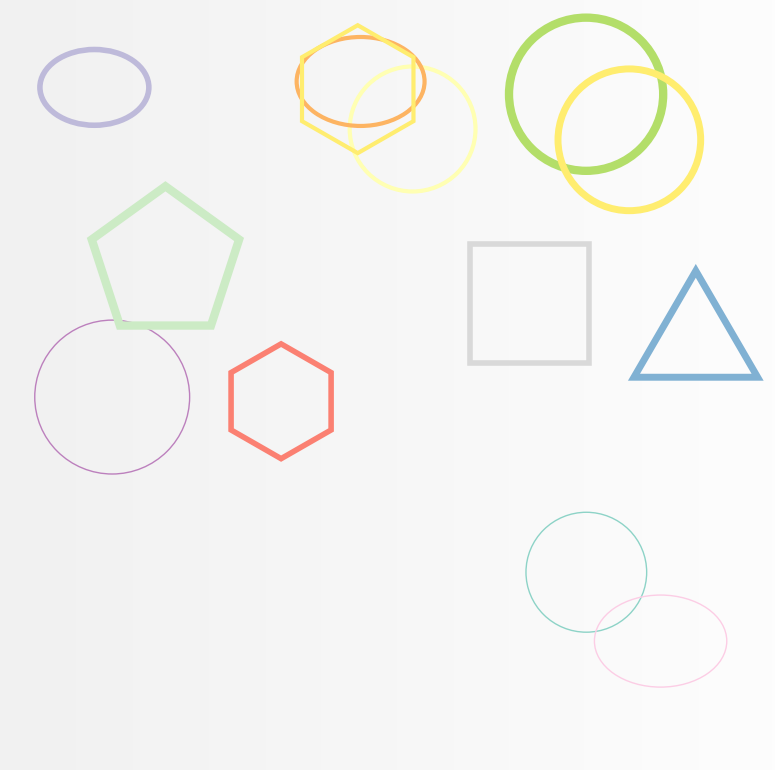[{"shape": "circle", "thickness": 0.5, "radius": 0.39, "center": [0.757, 0.257]}, {"shape": "circle", "thickness": 1.5, "radius": 0.41, "center": [0.532, 0.832]}, {"shape": "oval", "thickness": 2, "radius": 0.35, "center": [0.122, 0.887]}, {"shape": "hexagon", "thickness": 2, "radius": 0.37, "center": [0.363, 0.479]}, {"shape": "triangle", "thickness": 2.5, "radius": 0.46, "center": [0.898, 0.556]}, {"shape": "oval", "thickness": 1.5, "radius": 0.41, "center": [0.465, 0.894]}, {"shape": "circle", "thickness": 3, "radius": 0.5, "center": [0.756, 0.878]}, {"shape": "oval", "thickness": 0.5, "radius": 0.43, "center": [0.852, 0.167]}, {"shape": "square", "thickness": 2, "radius": 0.38, "center": [0.683, 0.606]}, {"shape": "circle", "thickness": 0.5, "radius": 0.5, "center": [0.145, 0.484]}, {"shape": "pentagon", "thickness": 3, "radius": 0.5, "center": [0.213, 0.658]}, {"shape": "circle", "thickness": 2.5, "radius": 0.46, "center": [0.812, 0.818]}, {"shape": "hexagon", "thickness": 1.5, "radius": 0.42, "center": [0.462, 0.884]}]